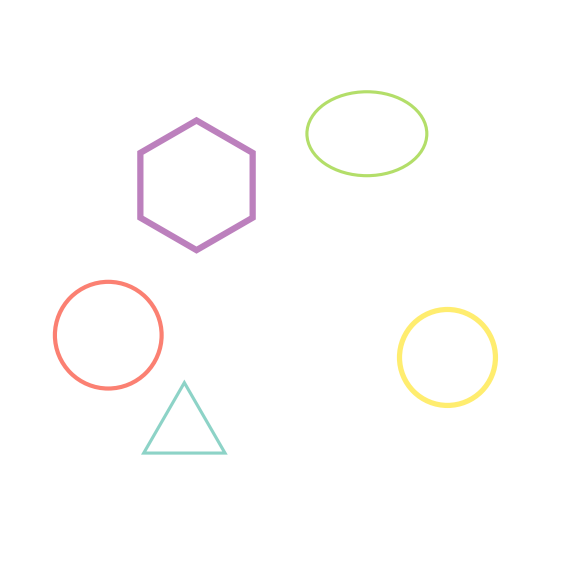[{"shape": "triangle", "thickness": 1.5, "radius": 0.41, "center": [0.319, 0.255]}, {"shape": "circle", "thickness": 2, "radius": 0.46, "center": [0.187, 0.419]}, {"shape": "oval", "thickness": 1.5, "radius": 0.52, "center": [0.635, 0.768]}, {"shape": "hexagon", "thickness": 3, "radius": 0.56, "center": [0.34, 0.678]}, {"shape": "circle", "thickness": 2.5, "radius": 0.42, "center": [0.775, 0.38]}]